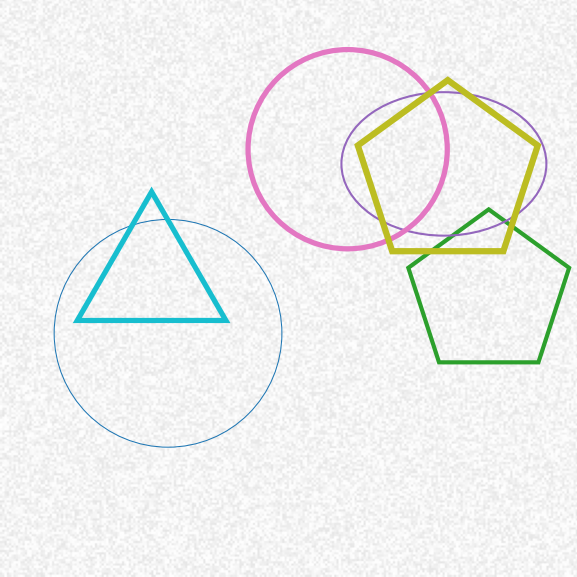[{"shape": "circle", "thickness": 0.5, "radius": 0.99, "center": [0.291, 0.422]}, {"shape": "pentagon", "thickness": 2, "radius": 0.73, "center": [0.846, 0.49]}, {"shape": "oval", "thickness": 1, "radius": 0.89, "center": [0.769, 0.715]}, {"shape": "circle", "thickness": 2.5, "radius": 0.86, "center": [0.602, 0.741]}, {"shape": "pentagon", "thickness": 3, "radius": 0.82, "center": [0.775, 0.697]}, {"shape": "triangle", "thickness": 2.5, "radius": 0.74, "center": [0.263, 0.518]}]